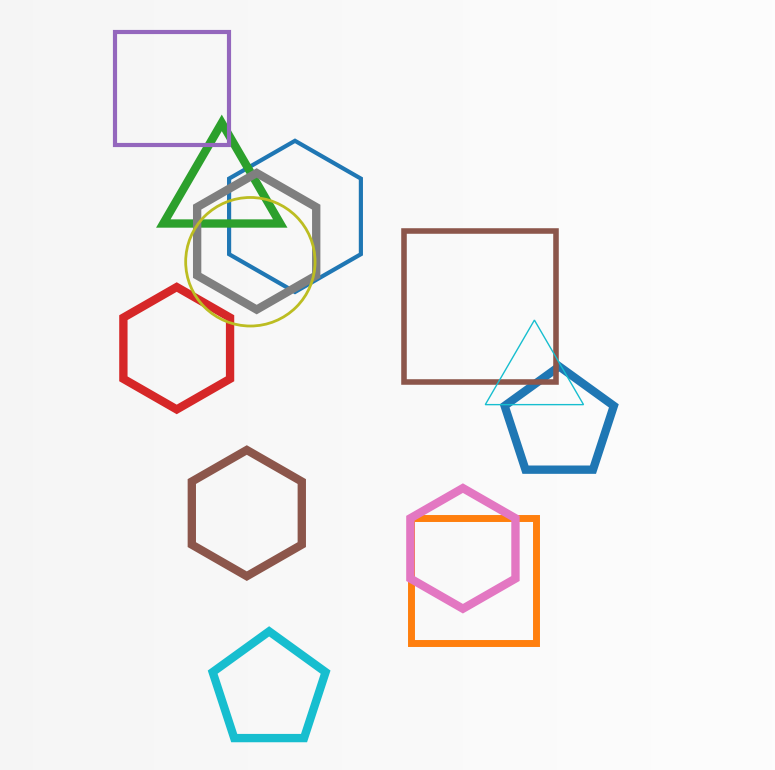[{"shape": "hexagon", "thickness": 1.5, "radius": 0.49, "center": [0.381, 0.719]}, {"shape": "pentagon", "thickness": 3, "radius": 0.37, "center": [0.722, 0.45]}, {"shape": "square", "thickness": 2.5, "radius": 0.4, "center": [0.611, 0.246]}, {"shape": "triangle", "thickness": 3, "radius": 0.44, "center": [0.286, 0.753]}, {"shape": "hexagon", "thickness": 3, "radius": 0.4, "center": [0.228, 0.548]}, {"shape": "square", "thickness": 1.5, "radius": 0.37, "center": [0.222, 0.885]}, {"shape": "square", "thickness": 2, "radius": 0.49, "center": [0.619, 0.602]}, {"shape": "hexagon", "thickness": 3, "radius": 0.41, "center": [0.318, 0.334]}, {"shape": "hexagon", "thickness": 3, "radius": 0.39, "center": [0.597, 0.288]}, {"shape": "hexagon", "thickness": 3, "radius": 0.44, "center": [0.331, 0.687]}, {"shape": "circle", "thickness": 1, "radius": 0.42, "center": [0.323, 0.66]}, {"shape": "pentagon", "thickness": 3, "radius": 0.38, "center": [0.347, 0.103]}, {"shape": "triangle", "thickness": 0.5, "radius": 0.37, "center": [0.69, 0.511]}]